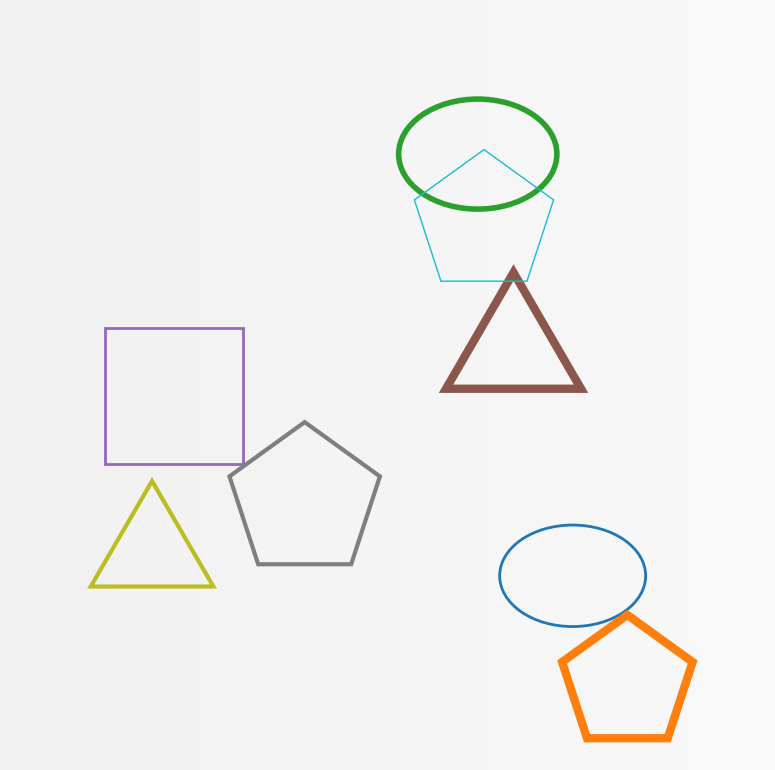[{"shape": "oval", "thickness": 1, "radius": 0.47, "center": [0.739, 0.252]}, {"shape": "pentagon", "thickness": 3, "radius": 0.44, "center": [0.809, 0.113]}, {"shape": "oval", "thickness": 2, "radius": 0.51, "center": [0.616, 0.8]}, {"shape": "square", "thickness": 1, "radius": 0.44, "center": [0.225, 0.486]}, {"shape": "triangle", "thickness": 3, "radius": 0.5, "center": [0.663, 0.545]}, {"shape": "pentagon", "thickness": 1.5, "radius": 0.51, "center": [0.393, 0.35]}, {"shape": "triangle", "thickness": 1.5, "radius": 0.46, "center": [0.196, 0.284]}, {"shape": "pentagon", "thickness": 0.5, "radius": 0.47, "center": [0.624, 0.711]}]